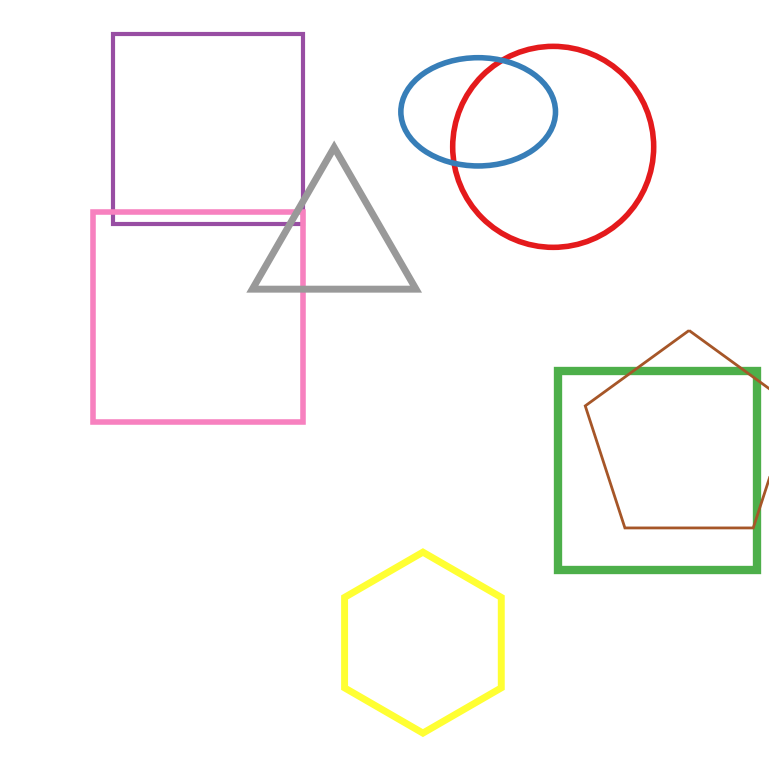[{"shape": "circle", "thickness": 2, "radius": 0.65, "center": [0.718, 0.809]}, {"shape": "oval", "thickness": 2, "radius": 0.5, "center": [0.621, 0.855]}, {"shape": "square", "thickness": 3, "radius": 0.65, "center": [0.854, 0.389]}, {"shape": "square", "thickness": 1.5, "radius": 0.62, "center": [0.271, 0.833]}, {"shape": "hexagon", "thickness": 2.5, "radius": 0.59, "center": [0.549, 0.165]}, {"shape": "pentagon", "thickness": 1, "radius": 0.71, "center": [0.895, 0.429]}, {"shape": "square", "thickness": 2, "radius": 0.68, "center": [0.257, 0.589]}, {"shape": "triangle", "thickness": 2.5, "radius": 0.61, "center": [0.434, 0.686]}]